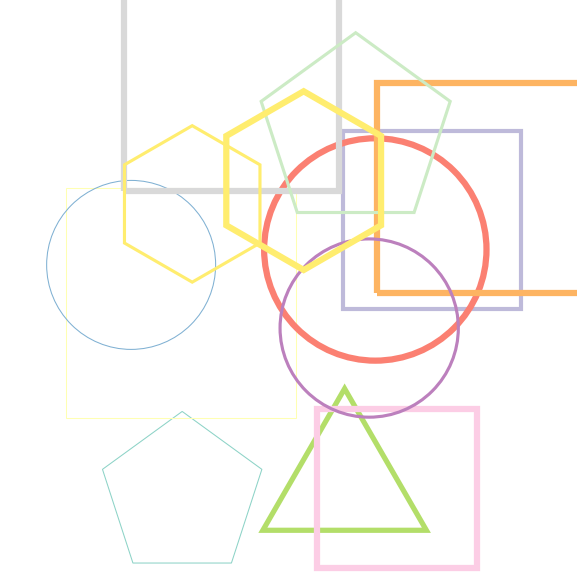[{"shape": "pentagon", "thickness": 0.5, "radius": 0.73, "center": [0.315, 0.142]}, {"shape": "square", "thickness": 0.5, "radius": 0.99, "center": [0.314, 0.474]}, {"shape": "square", "thickness": 2, "radius": 0.77, "center": [0.749, 0.618]}, {"shape": "circle", "thickness": 3, "radius": 0.96, "center": [0.65, 0.567]}, {"shape": "circle", "thickness": 0.5, "radius": 0.73, "center": [0.227, 0.54]}, {"shape": "square", "thickness": 3, "radius": 0.91, "center": [0.834, 0.674]}, {"shape": "triangle", "thickness": 2.5, "radius": 0.82, "center": [0.597, 0.163]}, {"shape": "square", "thickness": 3, "radius": 0.69, "center": [0.688, 0.154]}, {"shape": "square", "thickness": 3, "radius": 0.93, "center": [0.401, 0.854]}, {"shape": "circle", "thickness": 1.5, "radius": 0.77, "center": [0.639, 0.431]}, {"shape": "pentagon", "thickness": 1.5, "radius": 0.86, "center": [0.616, 0.77]}, {"shape": "hexagon", "thickness": 1.5, "radius": 0.68, "center": [0.333, 0.646]}, {"shape": "hexagon", "thickness": 3, "radius": 0.77, "center": [0.526, 0.686]}]